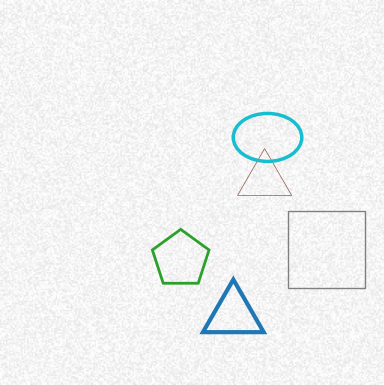[{"shape": "triangle", "thickness": 3, "radius": 0.46, "center": [0.606, 0.183]}, {"shape": "pentagon", "thickness": 2, "radius": 0.39, "center": [0.469, 0.327]}, {"shape": "triangle", "thickness": 0.5, "radius": 0.41, "center": [0.687, 0.533]}, {"shape": "square", "thickness": 1, "radius": 0.5, "center": [0.849, 0.352]}, {"shape": "oval", "thickness": 2.5, "radius": 0.45, "center": [0.695, 0.643]}]